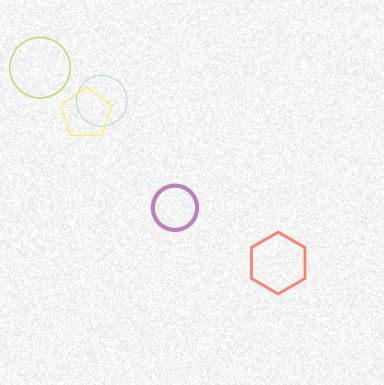[{"shape": "circle", "thickness": 0.5, "radius": 0.33, "center": [0.265, 0.738]}, {"shape": "hexagon", "thickness": 2, "radius": 0.4, "center": [0.723, 0.317]}, {"shape": "circle", "thickness": 1, "radius": 0.39, "center": [0.104, 0.824]}, {"shape": "circle", "thickness": 3, "radius": 0.29, "center": [0.455, 0.46]}, {"shape": "pentagon", "thickness": 1, "radius": 0.35, "center": [0.224, 0.705]}]